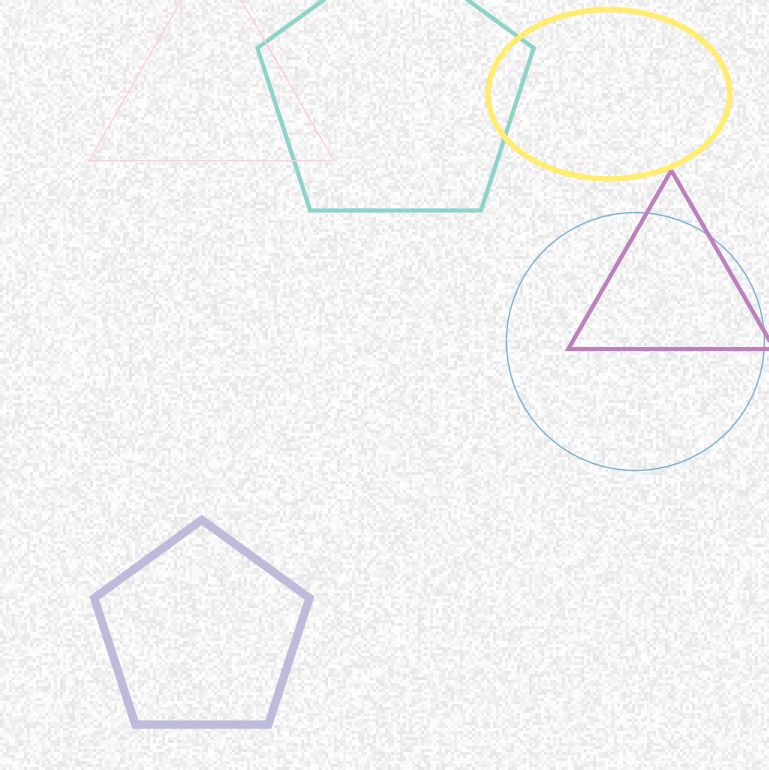[{"shape": "pentagon", "thickness": 1.5, "radius": 0.94, "center": [0.514, 0.879]}, {"shape": "pentagon", "thickness": 3, "radius": 0.73, "center": [0.262, 0.178]}, {"shape": "circle", "thickness": 0.5, "radius": 0.84, "center": [0.825, 0.556]}, {"shape": "triangle", "thickness": 0.5, "radius": 0.92, "center": [0.274, 0.883]}, {"shape": "triangle", "thickness": 1.5, "radius": 0.77, "center": [0.872, 0.624]}, {"shape": "oval", "thickness": 2, "radius": 0.79, "center": [0.791, 0.878]}]